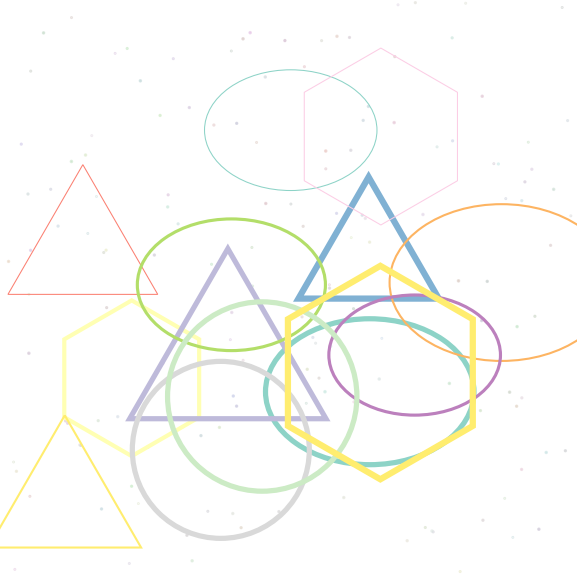[{"shape": "oval", "thickness": 2.5, "radius": 0.9, "center": [0.64, 0.321]}, {"shape": "oval", "thickness": 0.5, "radius": 0.75, "center": [0.503, 0.774]}, {"shape": "hexagon", "thickness": 2, "radius": 0.67, "center": [0.228, 0.344]}, {"shape": "triangle", "thickness": 2.5, "radius": 0.98, "center": [0.395, 0.372]}, {"shape": "triangle", "thickness": 0.5, "radius": 0.75, "center": [0.143, 0.564]}, {"shape": "triangle", "thickness": 3, "radius": 0.7, "center": [0.638, 0.552]}, {"shape": "oval", "thickness": 1, "radius": 0.97, "center": [0.868, 0.51]}, {"shape": "oval", "thickness": 1.5, "radius": 0.81, "center": [0.401, 0.506]}, {"shape": "hexagon", "thickness": 0.5, "radius": 0.77, "center": [0.66, 0.763]}, {"shape": "circle", "thickness": 2.5, "radius": 0.77, "center": [0.382, 0.22]}, {"shape": "oval", "thickness": 1.5, "radius": 0.74, "center": [0.718, 0.384]}, {"shape": "circle", "thickness": 2.5, "radius": 0.82, "center": [0.454, 0.313]}, {"shape": "hexagon", "thickness": 3, "radius": 0.92, "center": [0.659, 0.354]}, {"shape": "triangle", "thickness": 1, "radius": 0.76, "center": [0.112, 0.127]}]